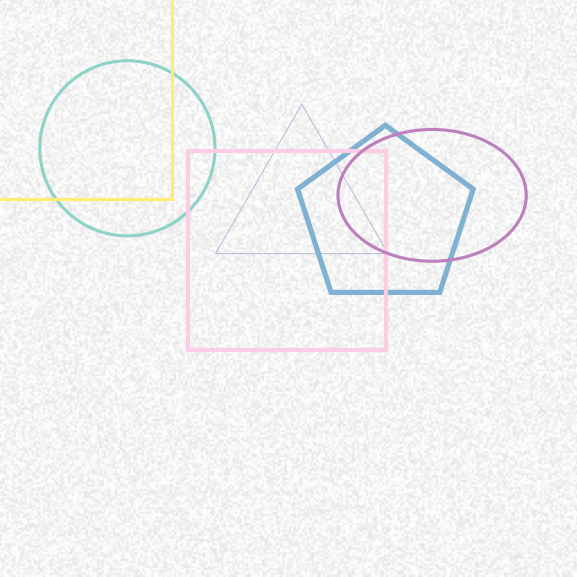[{"shape": "circle", "thickness": 1.5, "radius": 0.76, "center": [0.221, 0.742]}, {"shape": "triangle", "thickness": 0.5, "radius": 0.86, "center": [0.523, 0.646]}, {"shape": "pentagon", "thickness": 2.5, "radius": 0.8, "center": [0.667, 0.622]}, {"shape": "square", "thickness": 2, "radius": 0.86, "center": [0.497, 0.565]}, {"shape": "oval", "thickness": 1.5, "radius": 0.82, "center": [0.748, 0.661]}, {"shape": "square", "thickness": 1.5, "radius": 0.93, "center": [0.112, 0.84]}]